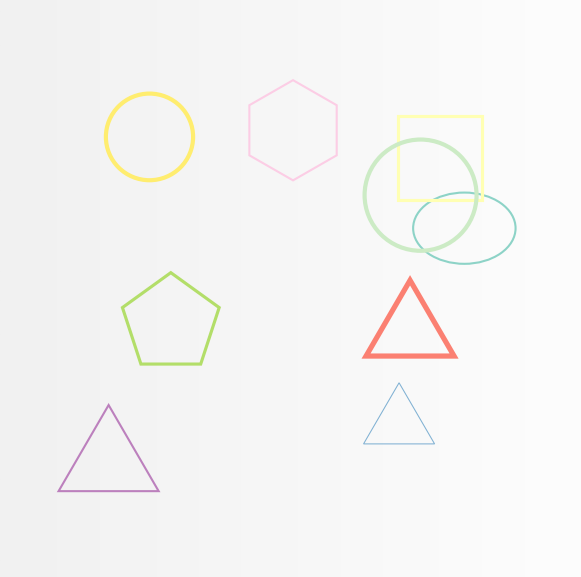[{"shape": "oval", "thickness": 1, "radius": 0.44, "center": [0.799, 0.604]}, {"shape": "square", "thickness": 1.5, "radius": 0.36, "center": [0.757, 0.725]}, {"shape": "triangle", "thickness": 2.5, "radius": 0.44, "center": [0.705, 0.426]}, {"shape": "triangle", "thickness": 0.5, "radius": 0.35, "center": [0.687, 0.266]}, {"shape": "pentagon", "thickness": 1.5, "radius": 0.44, "center": [0.294, 0.44]}, {"shape": "hexagon", "thickness": 1, "radius": 0.43, "center": [0.504, 0.774]}, {"shape": "triangle", "thickness": 1, "radius": 0.5, "center": [0.187, 0.198]}, {"shape": "circle", "thickness": 2, "radius": 0.48, "center": [0.724, 0.661]}, {"shape": "circle", "thickness": 2, "radius": 0.38, "center": [0.257, 0.762]}]